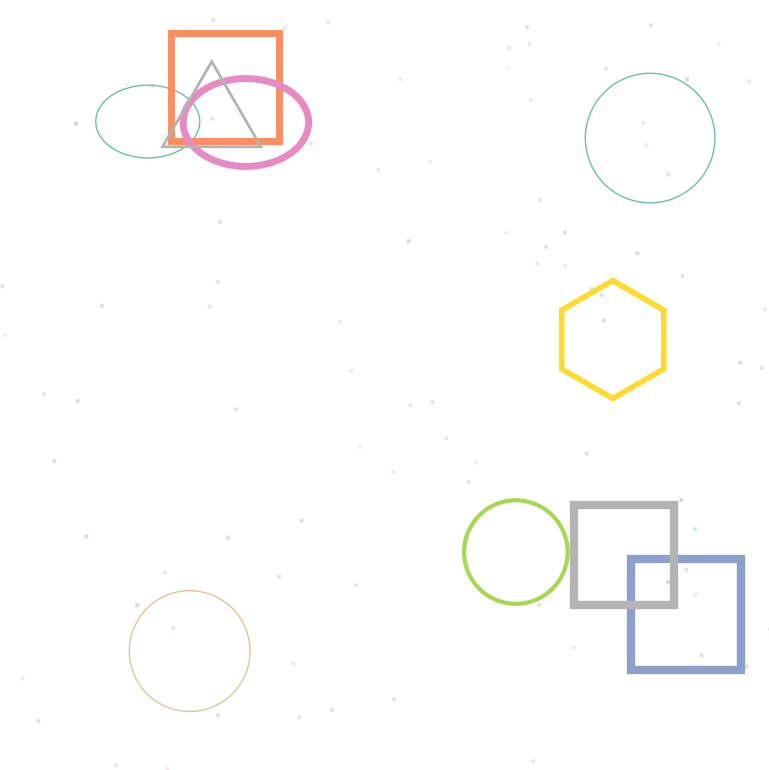[{"shape": "circle", "thickness": 0.5, "radius": 0.42, "center": [0.844, 0.821]}, {"shape": "oval", "thickness": 0.5, "radius": 0.34, "center": [0.192, 0.842]}, {"shape": "square", "thickness": 2.5, "radius": 0.35, "center": [0.292, 0.888]}, {"shape": "square", "thickness": 3, "radius": 0.36, "center": [0.891, 0.202]}, {"shape": "oval", "thickness": 2.5, "radius": 0.41, "center": [0.319, 0.841]}, {"shape": "circle", "thickness": 1.5, "radius": 0.34, "center": [0.67, 0.283]}, {"shape": "hexagon", "thickness": 2, "radius": 0.38, "center": [0.796, 0.559]}, {"shape": "circle", "thickness": 0.5, "radius": 0.39, "center": [0.246, 0.154]}, {"shape": "triangle", "thickness": 1, "radius": 0.37, "center": [0.275, 0.846]}, {"shape": "square", "thickness": 3, "radius": 0.32, "center": [0.81, 0.279]}]